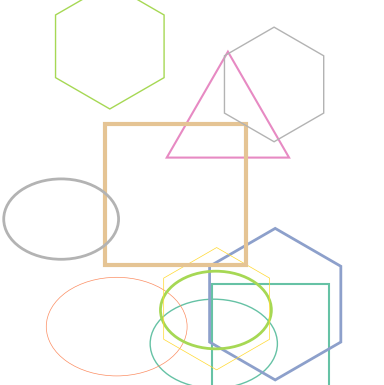[{"shape": "square", "thickness": 1.5, "radius": 0.76, "center": [0.703, 0.109]}, {"shape": "oval", "thickness": 1, "radius": 0.83, "center": [0.555, 0.107]}, {"shape": "oval", "thickness": 0.5, "radius": 0.91, "center": [0.303, 0.152]}, {"shape": "hexagon", "thickness": 2, "radius": 0.98, "center": [0.715, 0.21]}, {"shape": "triangle", "thickness": 1.5, "radius": 0.92, "center": [0.592, 0.682]}, {"shape": "oval", "thickness": 2, "radius": 0.72, "center": [0.561, 0.195]}, {"shape": "hexagon", "thickness": 1, "radius": 0.81, "center": [0.285, 0.88]}, {"shape": "hexagon", "thickness": 0.5, "radius": 0.79, "center": [0.563, 0.198]}, {"shape": "square", "thickness": 3, "radius": 0.91, "center": [0.455, 0.494]}, {"shape": "hexagon", "thickness": 1, "radius": 0.74, "center": [0.712, 0.781]}, {"shape": "oval", "thickness": 2, "radius": 0.75, "center": [0.159, 0.431]}]